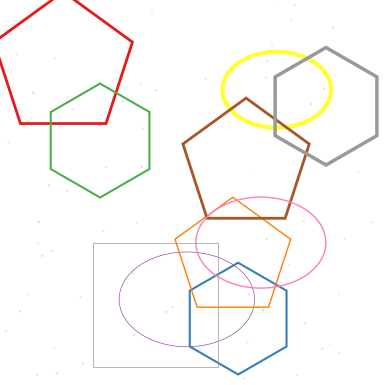[{"shape": "pentagon", "thickness": 2, "radius": 0.95, "center": [0.164, 0.832]}, {"shape": "hexagon", "thickness": 1.5, "radius": 0.73, "center": [0.619, 0.172]}, {"shape": "hexagon", "thickness": 1.5, "radius": 0.74, "center": [0.26, 0.635]}, {"shape": "oval", "thickness": 0.5, "radius": 0.88, "center": [0.485, 0.222]}, {"shape": "pentagon", "thickness": 1, "radius": 0.79, "center": [0.605, 0.33]}, {"shape": "oval", "thickness": 3, "radius": 0.7, "center": [0.719, 0.767]}, {"shape": "pentagon", "thickness": 2, "radius": 0.86, "center": [0.639, 0.573]}, {"shape": "oval", "thickness": 1, "radius": 0.84, "center": [0.678, 0.37]}, {"shape": "hexagon", "thickness": 2.5, "radius": 0.76, "center": [0.847, 0.724]}, {"shape": "square", "thickness": 0.5, "radius": 0.81, "center": [0.405, 0.207]}]